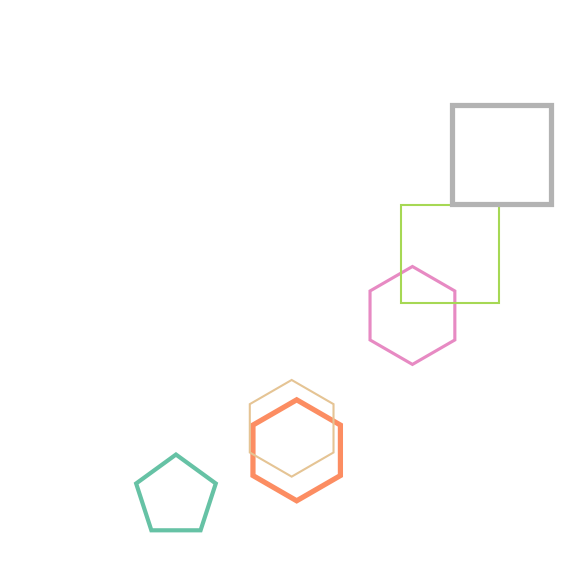[{"shape": "pentagon", "thickness": 2, "radius": 0.36, "center": [0.305, 0.14]}, {"shape": "hexagon", "thickness": 2.5, "radius": 0.44, "center": [0.514, 0.219]}, {"shape": "hexagon", "thickness": 1.5, "radius": 0.42, "center": [0.714, 0.453]}, {"shape": "square", "thickness": 1, "radius": 0.42, "center": [0.779, 0.559]}, {"shape": "hexagon", "thickness": 1, "radius": 0.42, "center": [0.505, 0.257]}, {"shape": "square", "thickness": 2.5, "radius": 0.43, "center": [0.869, 0.731]}]